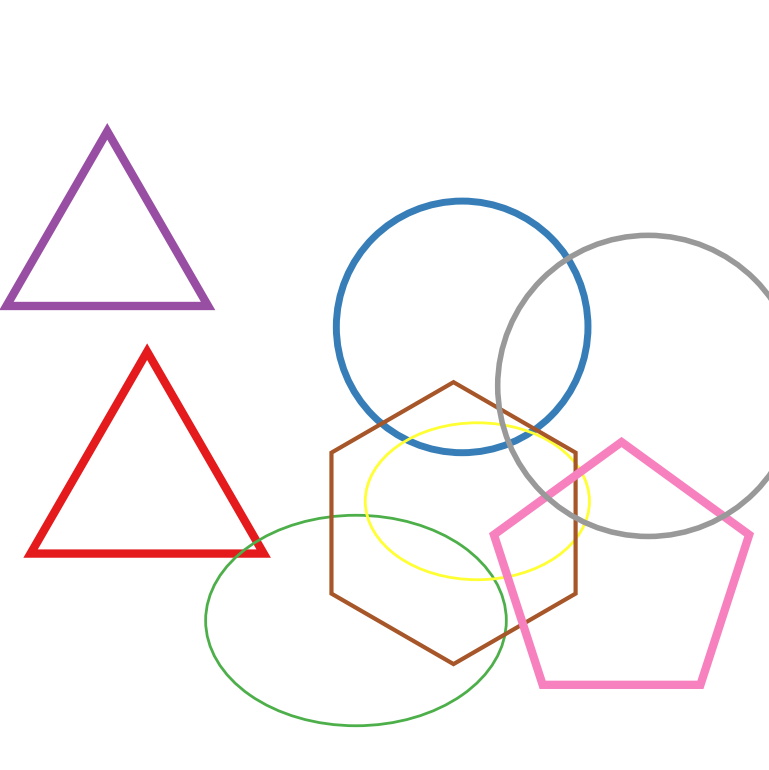[{"shape": "triangle", "thickness": 3, "radius": 0.87, "center": [0.191, 0.368]}, {"shape": "circle", "thickness": 2.5, "radius": 0.82, "center": [0.6, 0.575]}, {"shape": "oval", "thickness": 1, "radius": 0.98, "center": [0.462, 0.194]}, {"shape": "triangle", "thickness": 3, "radius": 0.76, "center": [0.139, 0.678]}, {"shape": "oval", "thickness": 1, "radius": 0.73, "center": [0.62, 0.349]}, {"shape": "hexagon", "thickness": 1.5, "radius": 0.92, "center": [0.589, 0.321]}, {"shape": "pentagon", "thickness": 3, "radius": 0.87, "center": [0.807, 0.252]}, {"shape": "circle", "thickness": 2, "radius": 0.98, "center": [0.842, 0.499]}]